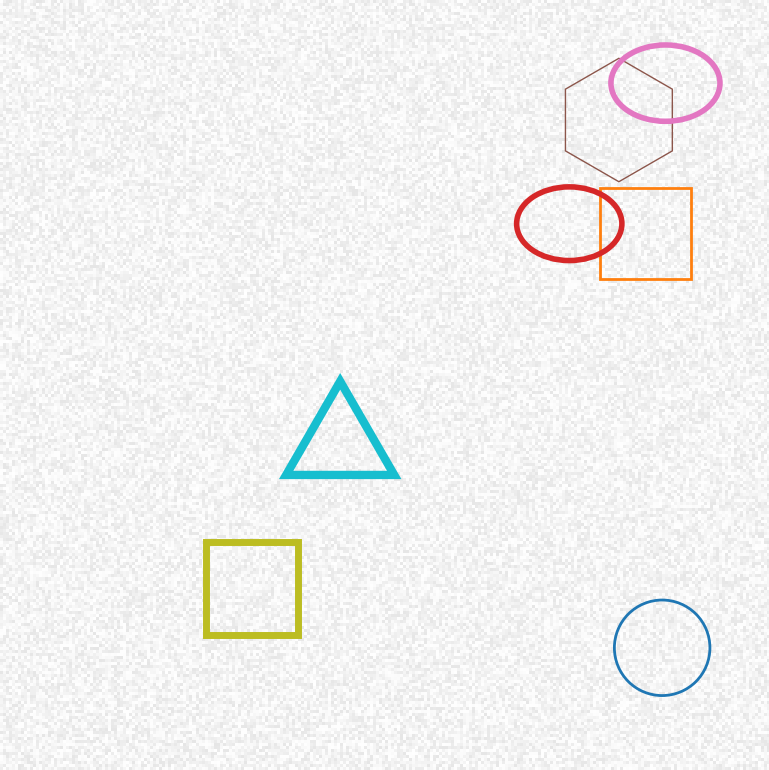[{"shape": "circle", "thickness": 1, "radius": 0.31, "center": [0.86, 0.159]}, {"shape": "square", "thickness": 1, "radius": 0.29, "center": [0.838, 0.697]}, {"shape": "oval", "thickness": 2, "radius": 0.34, "center": [0.739, 0.709]}, {"shape": "hexagon", "thickness": 0.5, "radius": 0.4, "center": [0.804, 0.844]}, {"shape": "oval", "thickness": 2, "radius": 0.35, "center": [0.864, 0.892]}, {"shape": "square", "thickness": 2.5, "radius": 0.3, "center": [0.327, 0.236]}, {"shape": "triangle", "thickness": 3, "radius": 0.41, "center": [0.442, 0.424]}]